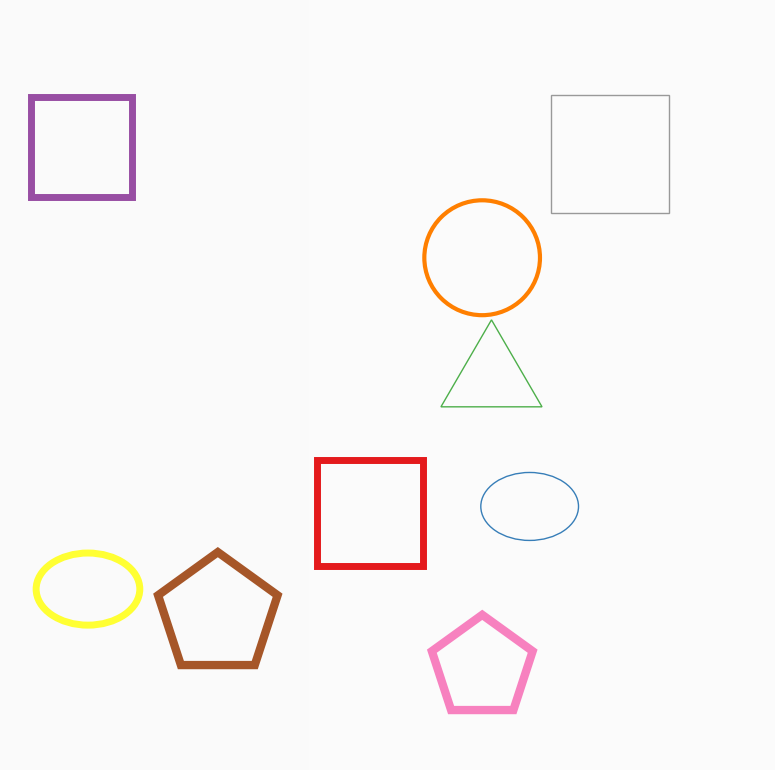[{"shape": "square", "thickness": 2.5, "radius": 0.34, "center": [0.477, 0.333]}, {"shape": "oval", "thickness": 0.5, "radius": 0.32, "center": [0.683, 0.342]}, {"shape": "triangle", "thickness": 0.5, "radius": 0.38, "center": [0.634, 0.509]}, {"shape": "square", "thickness": 2.5, "radius": 0.32, "center": [0.105, 0.809]}, {"shape": "circle", "thickness": 1.5, "radius": 0.37, "center": [0.622, 0.665]}, {"shape": "oval", "thickness": 2.5, "radius": 0.33, "center": [0.114, 0.235]}, {"shape": "pentagon", "thickness": 3, "radius": 0.41, "center": [0.281, 0.202]}, {"shape": "pentagon", "thickness": 3, "radius": 0.34, "center": [0.622, 0.133]}, {"shape": "square", "thickness": 0.5, "radius": 0.38, "center": [0.787, 0.8]}]